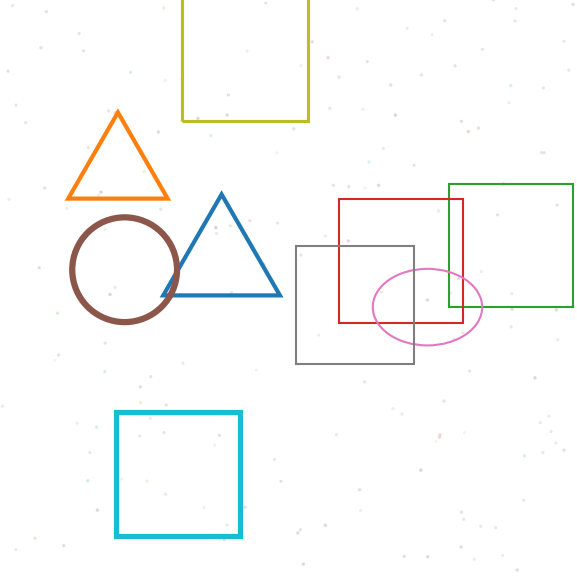[{"shape": "triangle", "thickness": 2, "radius": 0.58, "center": [0.384, 0.546]}, {"shape": "triangle", "thickness": 2, "radius": 0.5, "center": [0.204, 0.705]}, {"shape": "square", "thickness": 1, "radius": 0.53, "center": [0.885, 0.574]}, {"shape": "square", "thickness": 1, "radius": 0.54, "center": [0.694, 0.547]}, {"shape": "circle", "thickness": 3, "radius": 0.45, "center": [0.216, 0.532]}, {"shape": "oval", "thickness": 1, "radius": 0.47, "center": [0.74, 0.467]}, {"shape": "square", "thickness": 1, "radius": 0.51, "center": [0.615, 0.47]}, {"shape": "square", "thickness": 1.5, "radius": 0.54, "center": [0.425, 0.899]}, {"shape": "square", "thickness": 2.5, "radius": 0.54, "center": [0.309, 0.179]}]